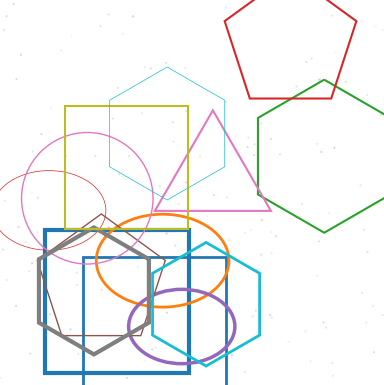[{"shape": "square", "thickness": 3, "radius": 0.93, "center": [0.304, 0.217]}, {"shape": "square", "thickness": 2, "radius": 0.93, "center": [0.402, 0.146]}, {"shape": "oval", "thickness": 2, "radius": 0.86, "center": [0.422, 0.323]}, {"shape": "hexagon", "thickness": 1.5, "radius": 0.99, "center": [0.842, 0.594]}, {"shape": "oval", "thickness": 0.5, "radius": 0.74, "center": [0.127, 0.453]}, {"shape": "pentagon", "thickness": 1.5, "radius": 0.9, "center": [0.755, 0.89]}, {"shape": "oval", "thickness": 2.5, "radius": 0.69, "center": [0.472, 0.152]}, {"shape": "pentagon", "thickness": 1, "radius": 0.87, "center": [0.263, 0.27]}, {"shape": "triangle", "thickness": 1.5, "radius": 0.87, "center": [0.553, 0.539]}, {"shape": "circle", "thickness": 1, "radius": 0.85, "center": [0.227, 0.485]}, {"shape": "hexagon", "thickness": 3, "radius": 0.82, "center": [0.244, 0.244]}, {"shape": "square", "thickness": 1.5, "radius": 0.8, "center": [0.329, 0.566]}, {"shape": "hexagon", "thickness": 0.5, "radius": 0.86, "center": [0.434, 0.653]}, {"shape": "hexagon", "thickness": 2, "radius": 0.8, "center": [0.535, 0.21]}]